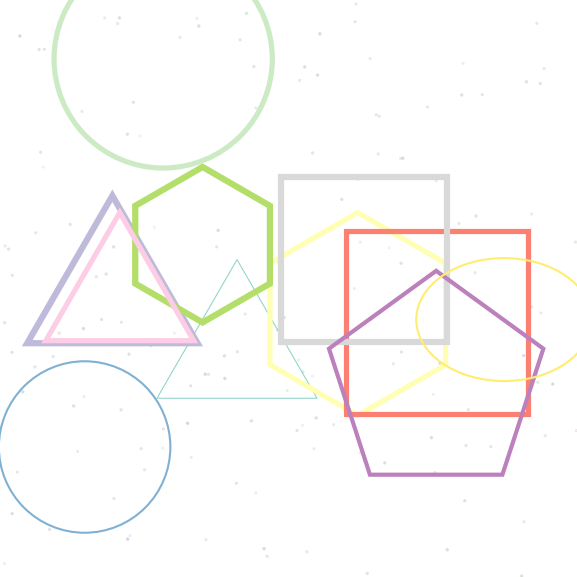[{"shape": "triangle", "thickness": 0.5, "radius": 0.8, "center": [0.41, 0.39]}, {"shape": "hexagon", "thickness": 2.5, "radius": 0.88, "center": [0.619, 0.455]}, {"shape": "triangle", "thickness": 3, "radius": 0.85, "center": [0.195, 0.49]}, {"shape": "square", "thickness": 2.5, "radius": 0.79, "center": [0.756, 0.441]}, {"shape": "circle", "thickness": 1, "radius": 0.74, "center": [0.147, 0.225]}, {"shape": "hexagon", "thickness": 3, "radius": 0.67, "center": [0.351, 0.575]}, {"shape": "triangle", "thickness": 2.5, "radius": 0.74, "center": [0.207, 0.483]}, {"shape": "square", "thickness": 3, "radius": 0.72, "center": [0.63, 0.549]}, {"shape": "pentagon", "thickness": 2, "radius": 0.98, "center": [0.755, 0.335]}, {"shape": "circle", "thickness": 2.5, "radius": 0.94, "center": [0.283, 0.897]}, {"shape": "oval", "thickness": 1, "radius": 0.76, "center": [0.873, 0.446]}]